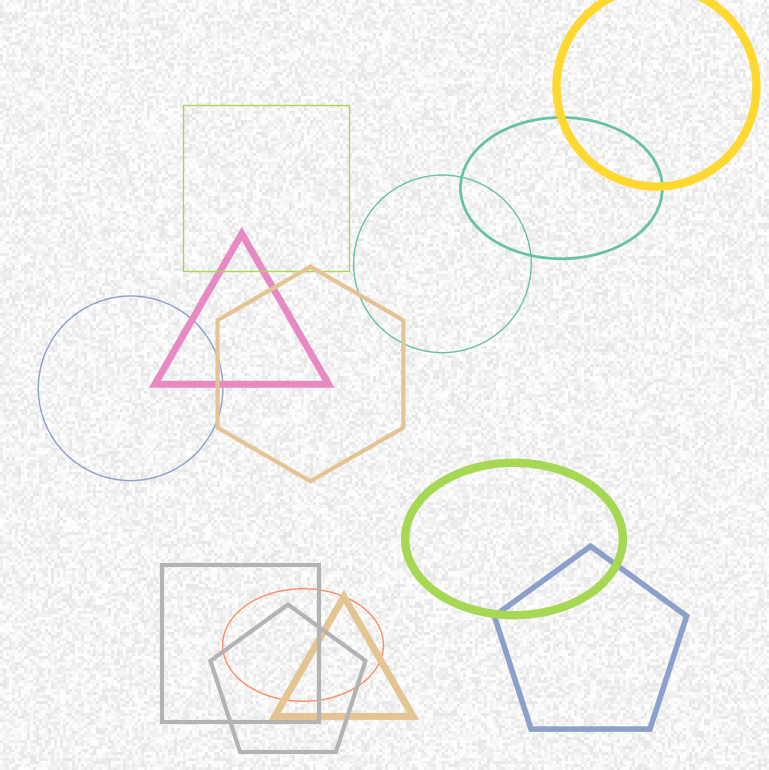[{"shape": "circle", "thickness": 0.5, "radius": 0.58, "center": [0.575, 0.657]}, {"shape": "oval", "thickness": 1, "radius": 0.66, "center": [0.729, 0.756]}, {"shape": "oval", "thickness": 0.5, "radius": 0.52, "center": [0.394, 0.162]}, {"shape": "circle", "thickness": 0.5, "radius": 0.6, "center": [0.17, 0.496]}, {"shape": "pentagon", "thickness": 2, "radius": 0.66, "center": [0.767, 0.159]}, {"shape": "triangle", "thickness": 2.5, "radius": 0.65, "center": [0.314, 0.566]}, {"shape": "square", "thickness": 0.5, "radius": 0.54, "center": [0.345, 0.756]}, {"shape": "oval", "thickness": 3, "radius": 0.71, "center": [0.668, 0.3]}, {"shape": "circle", "thickness": 3, "radius": 0.65, "center": [0.853, 0.887]}, {"shape": "hexagon", "thickness": 1.5, "radius": 0.7, "center": [0.403, 0.514]}, {"shape": "triangle", "thickness": 2.5, "radius": 0.52, "center": [0.447, 0.121]}, {"shape": "pentagon", "thickness": 1.5, "radius": 0.53, "center": [0.374, 0.109]}, {"shape": "square", "thickness": 1.5, "radius": 0.51, "center": [0.312, 0.164]}]